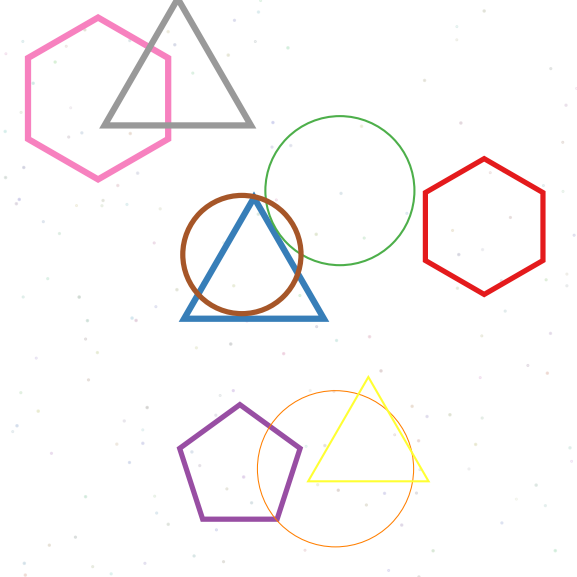[{"shape": "hexagon", "thickness": 2.5, "radius": 0.59, "center": [0.838, 0.607]}, {"shape": "triangle", "thickness": 3, "radius": 0.7, "center": [0.44, 0.517]}, {"shape": "circle", "thickness": 1, "radius": 0.65, "center": [0.589, 0.669]}, {"shape": "pentagon", "thickness": 2.5, "radius": 0.55, "center": [0.415, 0.189]}, {"shape": "circle", "thickness": 0.5, "radius": 0.68, "center": [0.581, 0.187]}, {"shape": "triangle", "thickness": 1, "radius": 0.6, "center": [0.638, 0.226]}, {"shape": "circle", "thickness": 2.5, "radius": 0.51, "center": [0.419, 0.558]}, {"shape": "hexagon", "thickness": 3, "radius": 0.7, "center": [0.17, 0.829]}, {"shape": "triangle", "thickness": 3, "radius": 0.73, "center": [0.308, 0.855]}]